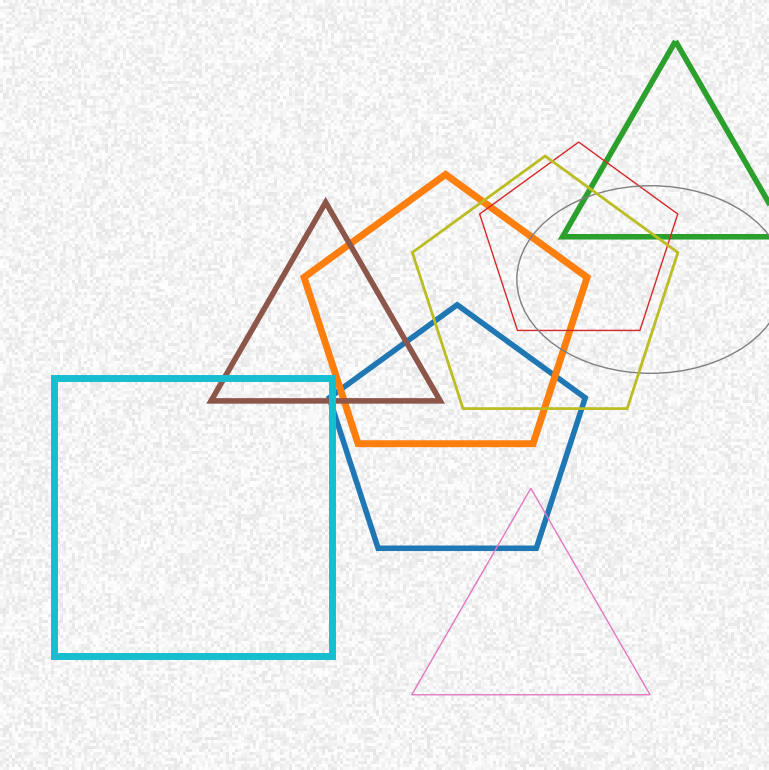[{"shape": "pentagon", "thickness": 2, "radius": 0.87, "center": [0.594, 0.429]}, {"shape": "pentagon", "thickness": 2.5, "radius": 0.97, "center": [0.579, 0.58]}, {"shape": "triangle", "thickness": 2, "radius": 0.85, "center": [0.877, 0.777]}, {"shape": "pentagon", "thickness": 0.5, "radius": 0.68, "center": [0.752, 0.68]}, {"shape": "triangle", "thickness": 2, "radius": 0.86, "center": [0.423, 0.565]}, {"shape": "triangle", "thickness": 0.5, "radius": 0.89, "center": [0.689, 0.187]}, {"shape": "oval", "thickness": 0.5, "radius": 0.87, "center": [0.845, 0.637]}, {"shape": "pentagon", "thickness": 1, "radius": 0.91, "center": [0.708, 0.616]}, {"shape": "square", "thickness": 2.5, "radius": 0.9, "center": [0.251, 0.329]}]